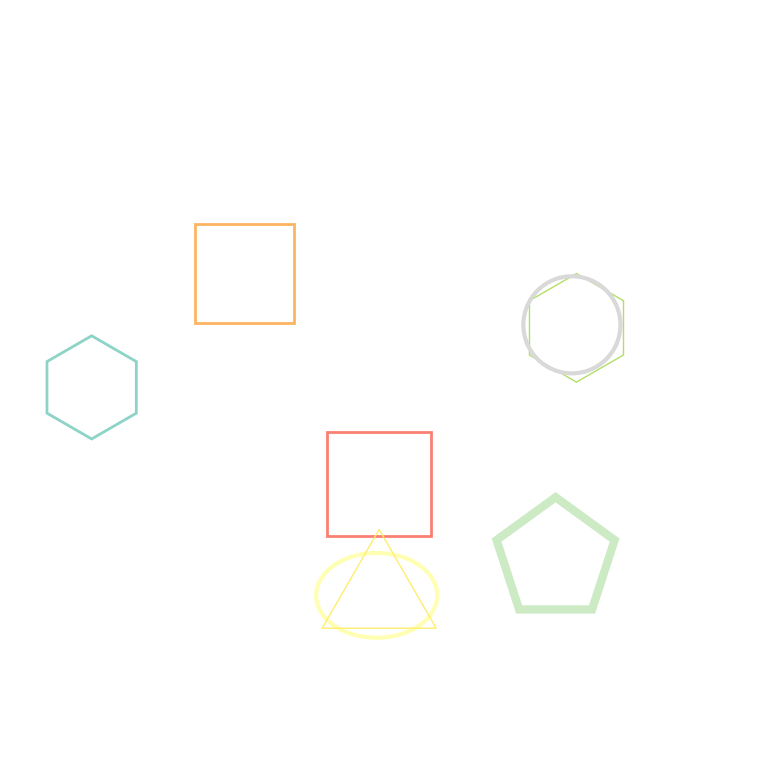[{"shape": "hexagon", "thickness": 1, "radius": 0.33, "center": [0.119, 0.497]}, {"shape": "oval", "thickness": 1.5, "radius": 0.39, "center": [0.489, 0.227]}, {"shape": "square", "thickness": 1, "radius": 0.34, "center": [0.492, 0.371]}, {"shape": "square", "thickness": 1, "radius": 0.32, "center": [0.317, 0.645]}, {"shape": "hexagon", "thickness": 0.5, "radius": 0.35, "center": [0.749, 0.574]}, {"shape": "circle", "thickness": 1.5, "radius": 0.32, "center": [0.743, 0.578]}, {"shape": "pentagon", "thickness": 3, "radius": 0.4, "center": [0.722, 0.274]}, {"shape": "triangle", "thickness": 0.5, "radius": 0.43, "center": [0.492, 0.227]}]